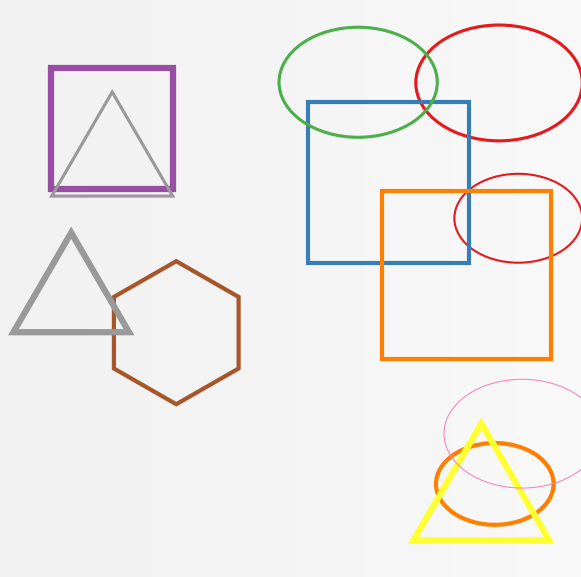[{"shape": "oval", "thickness": 1, "radius": 0.55, "center": [0.892, 0.621]}, {"shape": "oval", "thickness": 1.5, "radius": 0.72, "center": [0.859, 0.856]}, {"shape": "square", "thickness": 2, "radius": 0.7, "center": [0.668, 0.684]}, {"shape": "oval", "thickness": 1.5, "radius": 0.68, "center": [0.616, 0.857]}, {"shape": "square", "thickness": 3, "radius": 0.52, "center": [0.193, 0.777]}, {"shape": "oval", "thickness": 2, "radius": 0.51, "center": [0.851, 0.161]}, {"shape": "square", "thickness": 2, "radius": 0.73, "center": [0.802, 0.523]}, {"shape": "triangle", "thickness": 3, "radius": 0.67, "center": [0.828, 0.131]}, {"shape": "hexagon", "thickness": 2, "radius": 0.62, "center": [0.303, 0.423]}, {"shape": "oval", "thickness": 0.5, "radius": 0.67, "center": [0.898, 0.248]}, {"shape": "triangle", "thickness": 1.5, "radius": 0.6, "center": [0.193, 0.72]}, {"shape": "triangle", "thickness": 3, "radius": 0.57, "center": [0.123, 0.481]}]